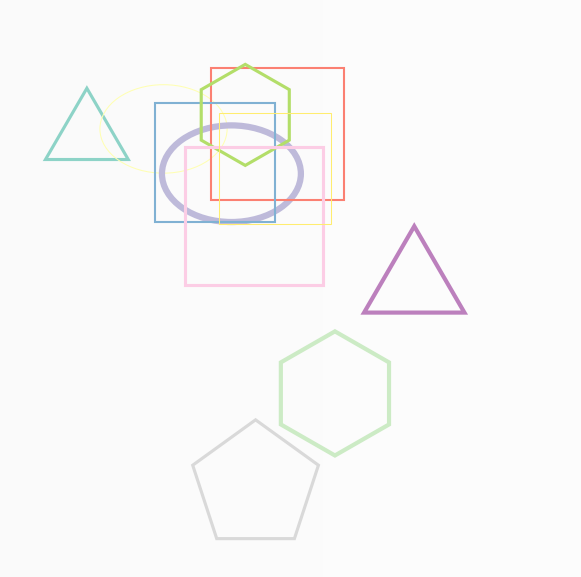[{"shape": "triangle", "thickness": 1.5, "radius": 0.41, "center": [0.149, 0.764]}, {"shape": "oval", "thickness": 0.5, "radius": 0.55, "center": [0.281, 0.776]}, {"shape": "oval", "thickness": 3, "radius": 0.6, "center": [0.398, 0.698]}, {"shape": "square", "thickness": 1, "radius": 0.57, "center": [0.477, 0.767]}, {"shape": "square", "thickness": 1, "radius": 0.52, "center": [0.369, 0.717]}, {"shape": "hexagon", "thickness": 1.5, "radius": 0.44, "center": [0.422, 0.8]}, {"shape": "square", "thickness": 1.5, "radius": 0.59, "center": [0.436, 0.625]}, {"shape": "pentagon", "thickness": 1.5, "radius": 0.57, "center": [0.44, 0.158]}, {"shape": "triangle", "thickness": 2, "radius": 0.5, "center": [0.713, 0.508]}, {"shape": "hexagon", "thickness": 2, "radius": 0.54, "center": [0.576, 0.318]}, {"shape": "square", "thickness": 0.5, "radius": 0.48, "center": [0.474, 0.708]}]